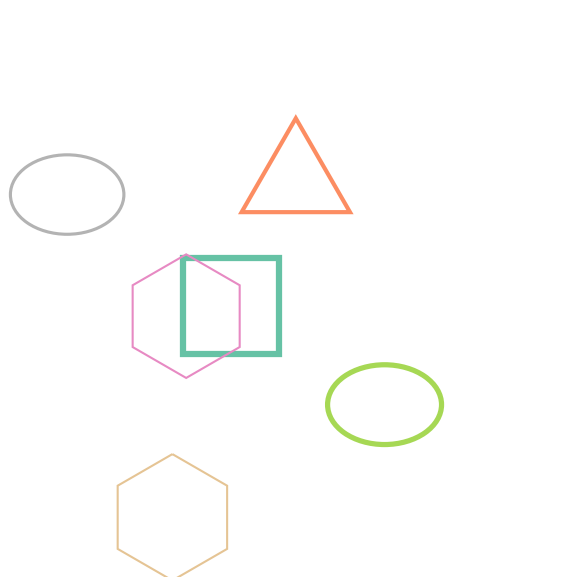[{"shape": "square", "thickness": 3, "radius": 0.41, "center": [0.4, 0.469]}, {"shape": "triangle", "thickness": 2, "radius": 0.54, "center": [0.512, 0.686]}, {"shape": "hexagon", "thickness": 1, "radius": 0.54, "center": [0.322, 0.452]}, {"shape": "oval", "thickness": 2.5, "radius": 0.49, "center": [0.666, 0.298]}, {"shape": "hexagon", "thickness": 1, "radius": 0.55, "center": [0.299, 0.103]}, {"shape": "oval", "thickness": 1.5, "radius": 0.49, "center": [0.116, 0.662]}]